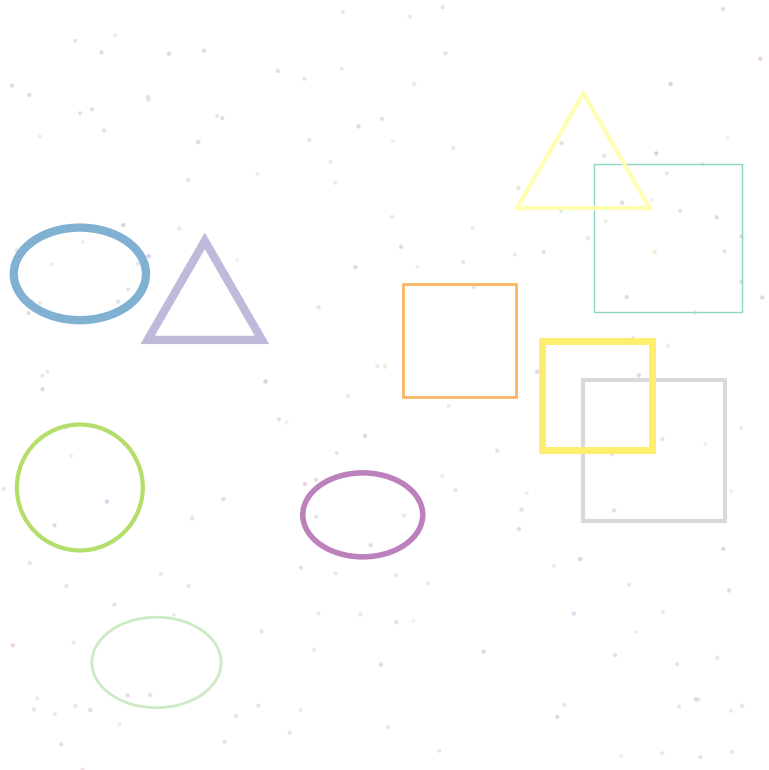[{"shape": "square", "thickness": 0.5, "radius": 0.48, "center": [0.868, 0.69]}, {"shape": "triangle", "thickness": 1.5, "radius": 0.5, "center": [0.758, 0.779]}, {"shape": "triangle", "thickness": 3, "radius": 0.43, "center": [0.266, 0.601]}, {"shape": "oval", "thickness": 3, "radius": 0.43, "center": [0.104, 0.644]}, {"shape": "square", "thickness": 1, "radius": 0.37, "center": [0.597, 0.558]}, {"shape": "circle", "thickness": 1.5, "radius": 0.41, "center": [0.104, 0.367]}, {"shape": "square", "thickness": 1.5, "radius": 0.46, "center": [0.849, 0.415]}, {"shape": "oval", "thickness": 2, "radius": 0.39, "center": [0.471, 0.331]}, {"shape": "oval", "thickness": 1, "radius": 0.42, "center": [0.203, 0.14]}, {"shape": "square", "thickness": 2.5, "radius": 0.36, "center": [0.776, 0.486]}]